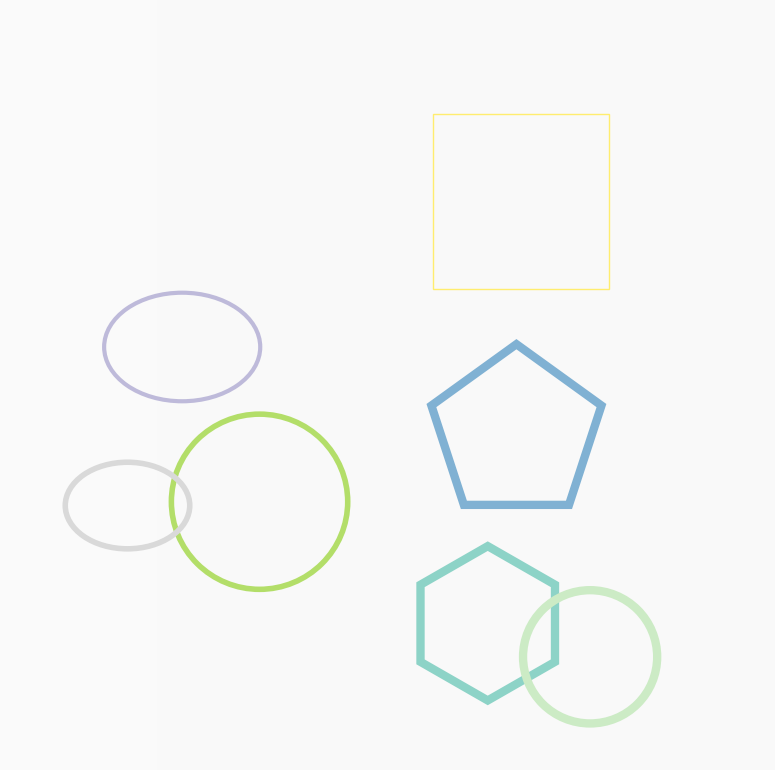[{"shape": "hexagon", "thickness": 3, "radius": 0.5, "center": [0.629, 0.191]}, {"shape": "oval", "thickness": 1.5, "radius": 0.5, "center": [0.235, 0.549]}, {"shape": "pentagon", "thickness": 3, "radius": 0.58, "center": [0.666, 0.438]}, {"shape": "circle", "thickness": 2, "radius": 0.57, "center": [0.335, 0.348]}, {"shape": "oval", "thickness": 2, "radius": 0.4, "center": [0.165, 0.343]}, {"shape": "circle", "thickness": 3, "radius": 0.43, "center": [0.761, 0.147]}, {"shape": "square", "thickness": 0.5, "radius": 0.57, "center": [0.673, 0.738]}]